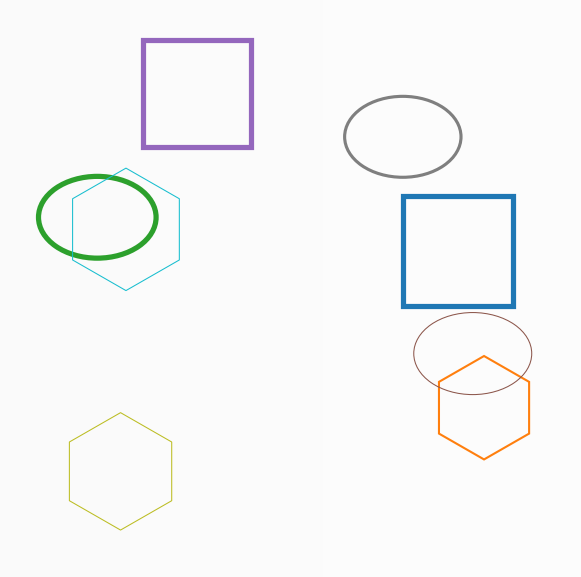[{"shape": "square", "thickness": 2.5, "radius": 0.47, "center": [0.787, 0.564]}, {"shape": "hexagon", "thickness": 1, "radius": 0.45, "center": [0.833, 0.293]}, {"shape": "oval", "thickness": 2.5, "radius": 0.51, "center": [0.167, 0.623]}, {"shape": "square", "thickness": 2.5, "radius": 0.47, "center": [0.34, 0.837]}, {"shape": "oval", "thickness": 0.5, "radius": 0.51, "center": [0.813, 0.387]}, {"shape": "oval", "thickness": 1.5, "radius": 0.5, "center": [0.693, 0.762]}, {"shape": "hexagon", "thickness": 0.5, "radius": 0.51, "center": [0.207, 0.183]}, {"shape": "hexagon", "thickness": 0.5, "radius": 0.53, "center": [0.217, 0.602]}]